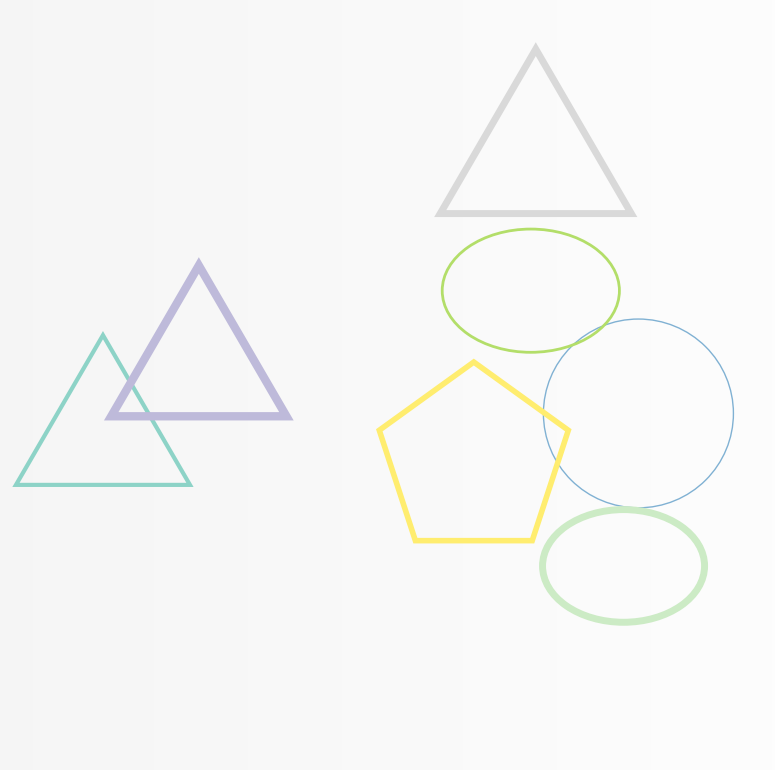[{"shape": "triangle", "thickness": 1.5, "radius": 0.65, "center": [0.133, 0.435]}, {"shape": "triangle", "thickness": 3, "radius": 0.65, "center": [0.257, 0.525]}, {"shape": "circle", "thickness": 0.5, "radius": 0.61, "center": [0.824, 0.463]}, {"shape": "oval", "thickness": 1, "radius": 0.57, "center": [0.685, 0.622]}, {"shape": "triangle", "thickness": 2.5, "radius": 0.71, "center": [0.691, 0.794]}, {"shape": "oval", "thickness": 2.5, "radius": 0.52, "center": [0.805, 0.265]}, {"shape": "pentagon", "thickness": 2, "radius": 0.64, "center": [0.611, 0.402]}]